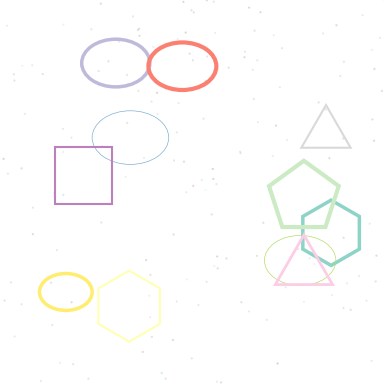[{"shape": "hexagon", "thickness": 2.5, "radius": 0.42, "center": [0.86, 0.395]}, {"shape": "hexagon", "thickness": 1.5, "radius": 0.46, "center": [0.336, 0.205]}, {"shape": "oval", "thickness": 2.5, "radius": 0.44, "center": [0.301, 0.836]}, {"shape": "oval", "thickness": 3, "radius": 0.44, "center": [0.474, 0.828]}, {"shape": "oval", "thickness": 0.5, "radius": 0.5, "center": [0.339, 0.643]}, {"shape": "oval", "thickness": 0.5, "radius": 0.46, "center": [0.78, 0.323]}, {"shape": "triangle", "thickness": 2, "radius": 0.43, "center": [0.789, 0.304]}, {"shape": "triangle", "thickness": 1.5, "radius": 0.37, "center": [0.847, 0.653]}, {"shape": "square", "thickness": 1.5, "radius": 0.37, "center": [0.217, 0.544]}, {"shape": "pentagon", "thickness": 3, "radius": 0.48, "center": [0.789, 0.487]}, {"shape": "oval", "thickness": 2.5, "radius": 0.34, "center": [0.171, 0.242]}]